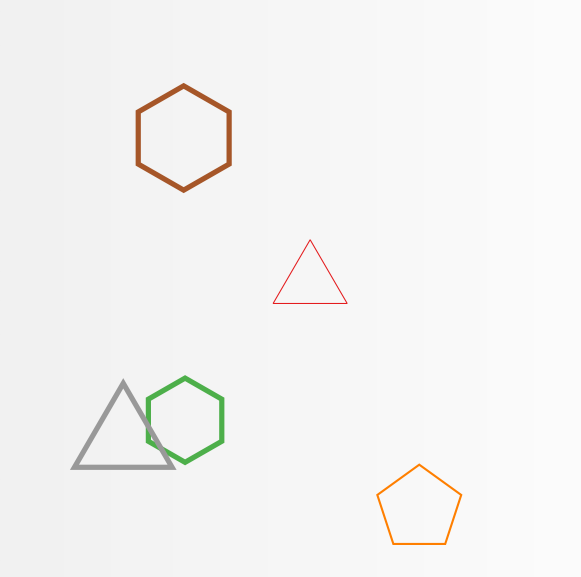[{"shape": "triangle", "thickness": 0.5, "radius": 0.37, "center": [0.534, 0.51]}, {"shape": "hexagon", "thickness": 2.5, "radius": 0.36, "center": [0.318, 0.271]}, {"shape": "pentagon", "thickness": 1, "radius": 0.38, "center": [0.721, 0.119]}, {"shape": "hexagon", "thickness": 2.5, "radius": 0.45, "center": [0.316, 0.76]}, {"shape": "triangle", "thickness": 2.5, "radius": 0.48, "center": [0.212, 0.238]}]